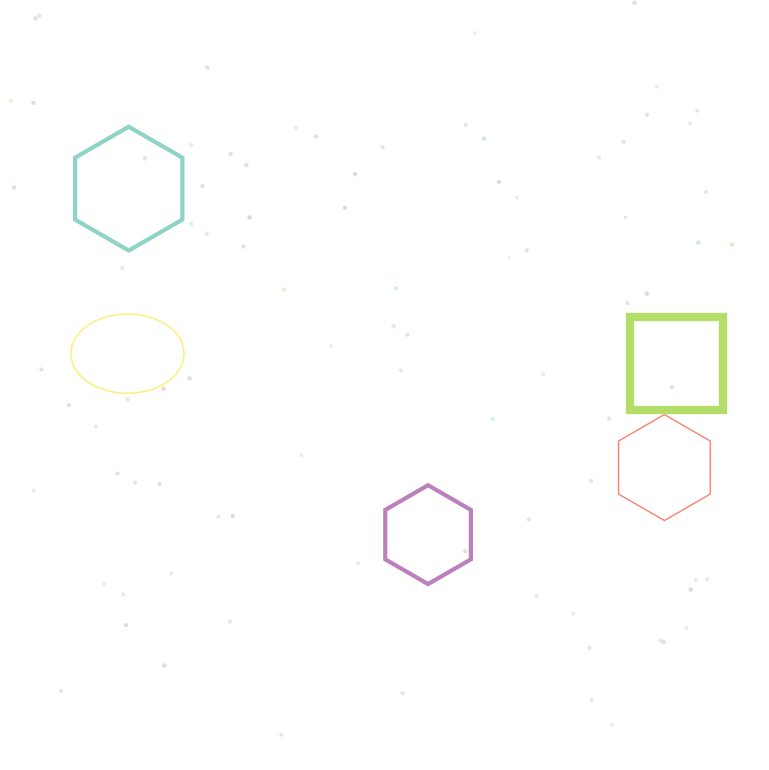[{"shape": "hexagon", "thickness": 1.5, "radius": 0.4, "center": [0.167, 0.755]}, {"shape": "hexagon", "thickness": 0.5, "radius": 0.34, "center": [0.863, 0.393]}, {"shape": "square", "thickness": 3, "radius": 0.3, "center": [0.879, 0.528]}, {"shape": "hexagon", "thickness": 1.5, "radius": 0.32, "center": [0.556, 0.306]}, {"shape": "oval", "thickness": 0.5, "radius": 0.37, "center": [0.166, 0.541]}]